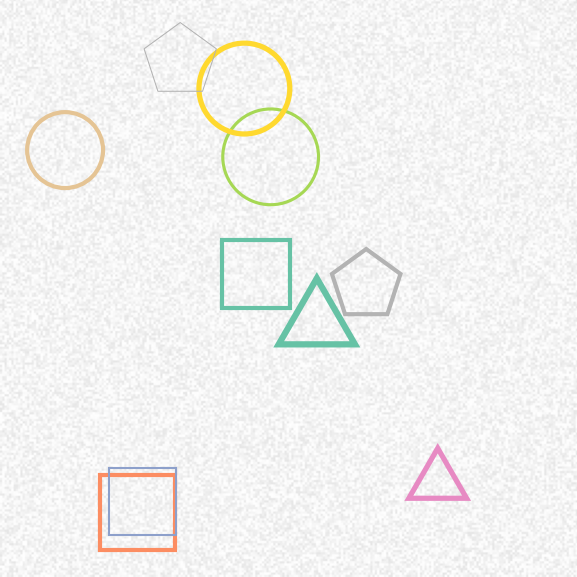[{"shape": "triangle", "thickness": 3, "radius": 0.38, "center": [0.549, 0.441]}, {"shape": "square", "thickness": 2, "radius": 0.29, "center": [0.444, 0.525]}, {"shape": "square", "thickness": 2, "radius": 0.33, "center": [0.238, 0.112]}, {"shape": "square", "thickness": 1, "radius": 0.29, "center": [0.246, 0.131]}, {"shape": "triangle", "thickness": 2.5, "radius": 0.29, "center": [0.758, 0.165]}, {"shape": "circle", "thickness": 1.5, "radius": 0.41, "center": [0.469, 0.728]}, {"shape": "circle", "thickness": 2.5, "radius": 0.39, "center": [0.423, 0.846]}, {"shape": "circle", "thickness": 2, "radius": 0.33, "center": [0.113, 0.739]}, {"shape": "pentagon", "thickness": 2, "radius": 0.31, "center": [0.634, 0.506]}, {"shape": "pentagon", "thickness": 0.5, "radius": 0.33, "center": [0.312, 0.894]}]